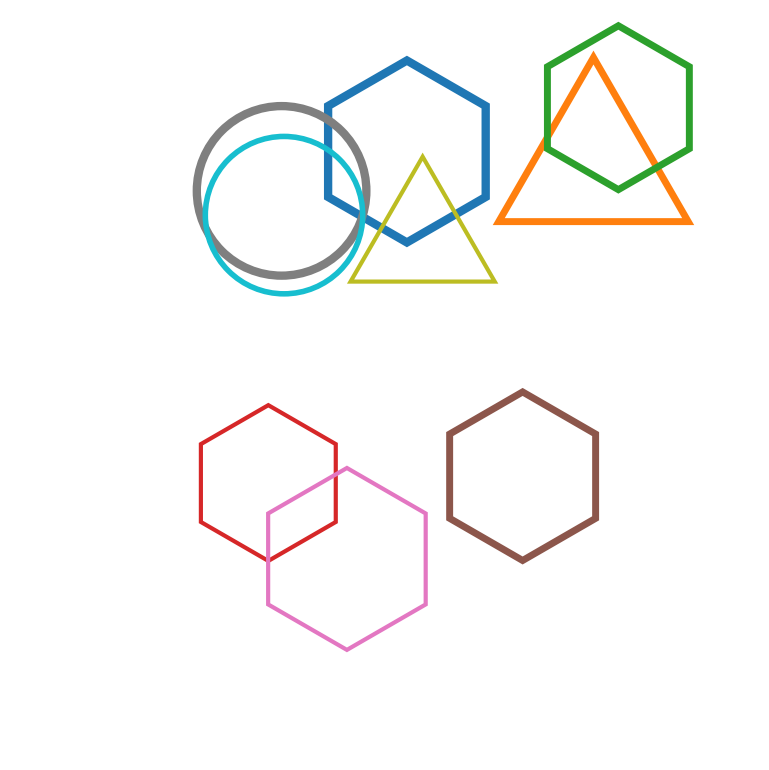[{"shape": "hexagon", "thickness": 3, "radius": 0.59, "center": [0.528, 0.803]}, {"shape": "triangle", "thickness": 2.5, "radius": 0.71, "center": [0.771, 0.783]}, {"shape": "hexagon", "thickness": 2.5, "radius": 0.53, "center": [0.803, 0.86]}, {"shape": "hexagon", "thickness": 1.5, "radius": 0.51, "center": [0.348, 0.373]}, {"shape": "hexagon", "thickness": 2.5, "radius": 0.55, "center": [0.679, 0.382]}, {"shape": "hexagon", "thickness": 1.5, "radius": 0.59, "center": [0.451, 0.274]}, {"shape": "circle", "thickness": 3, "radius": 0.55, "center": [0.366, 0.752]}, {"shape": "triangle", "thickness": 1.5, "radius": 0.54, "center": [0.549, 0.688]}, {"shape": "circle", "thickness": 2, "radius": 0.51, "center": [0.369, 0.721]}]